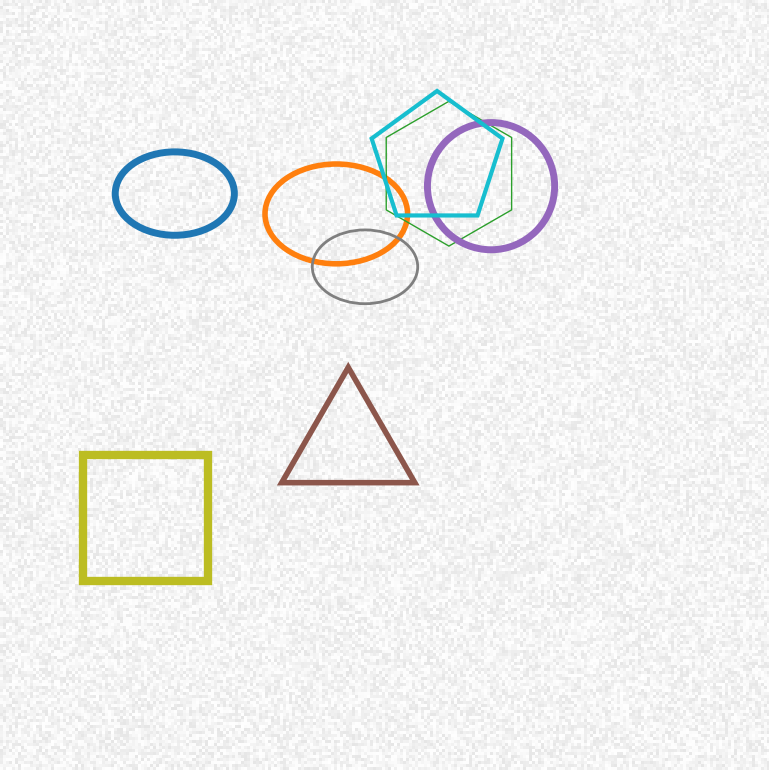[{"shape": "oval", "thickness": 2.5, "radius": 0.39, "center": [0.227, 0.749]}, {"shape": "oval", "thickness": 2, "radius": 0.46, "center": [0.437, 0.722]}, {"shape": "hexagon", "thickness": 0.5, "radius": 0.47, "center": [0.583, 0.774]}, {"shape": "circle", "thickness": 2.5, "radius": 0.41, "center": [0.638, 0.758]}, {"shape": "triangle", "thickness": 2, "radius": 0.5, "center": [0.452, 0.423]}, {"shape": "oval", "thickness": 1, "radius": 0.34, "center": [0.474, 0.653]}, {"shape": "square", "thickness": 3, "radius": 0.41, "center": [0.189, 0.327]}, {"shape": "pentagon", "thickness": 1.5, "radius": 0.45, "center": [0.568, 0.792]}]